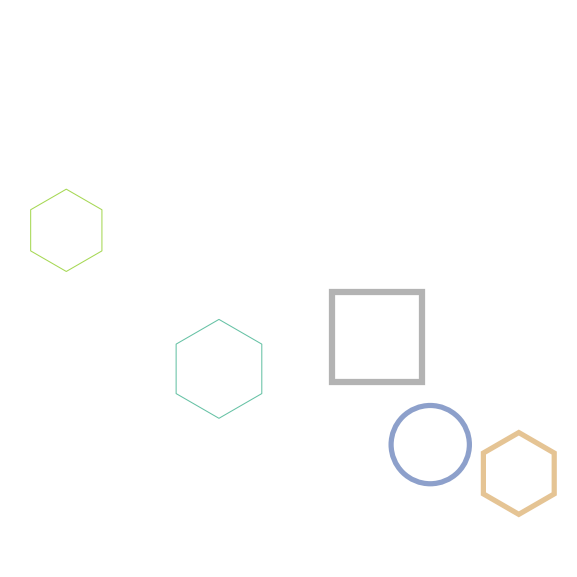[{"shape": "hexagon", "thickness": 0.5, "radius": 0.43, "center": [0.379, 0.36]}, {"shape": "circle", "thickness": 2.5, "radius": 0.34, "center": [0.745, 0.229]}, {"shape": "hexagon", "thickness": 0.5, "radius": 0.36, "center": [0.115, 0.6]}, {"shape": "hexagon", "thickness": 2.5, "radius": 0.35, "center": [0.898, 0.179]}, {"shape": "square", "thickness": 3, "radius": 0.39, "center": [0.653, 0.416]}]